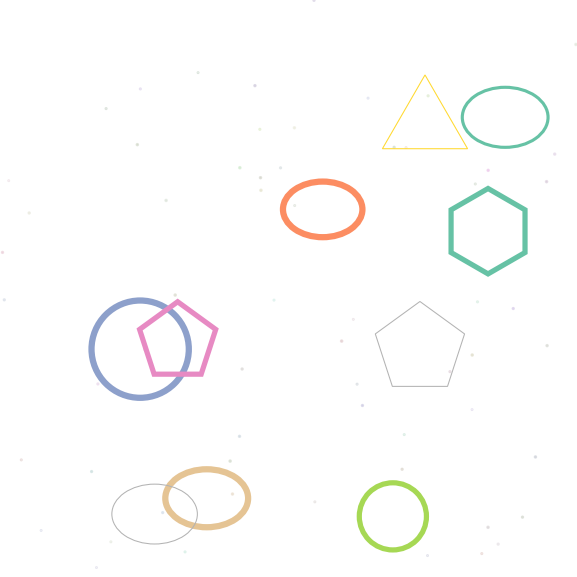[{"shape": "oval", "thickness": 1.5, "radius": 0.37, "center": [0.875, 0.796]}, {"shape": "hexagon", "thickness": 2.5, "radius": 0.37, "center": [0.845, 0.599]}, {"shape": "oval", "thickness": 3, "radius": 0.34, "center": [0.559, 0.637]}, {"shape": "circle", "thickness": 3, "radius": 0.42, "center": [0.243, 0.395]}, {"shape": "pentagon", "thickness": 2.5, "radius": 0.35, "center": [0.308, 0.407]}, {"shape": "circle", "thickness": 2.5, "radius": 0.29, "center": [0.68, 0.105]}, {"shape": "triangle", "thickness": 0.5, "radius": 0.43, "center": [0.736, 0.784]}, {"shape": "oval", "thickness": 3, "radius": 0.36, "center": [0.358, 0.136]}, {"shape": "oval", "thickness": 0.5, "radius": 0.37, "center": [0.268, 0.109]}, {"shape": "pentagon", "thickness": 0.5, "radius": 0.41, "center": [0.727, 0.396]}]